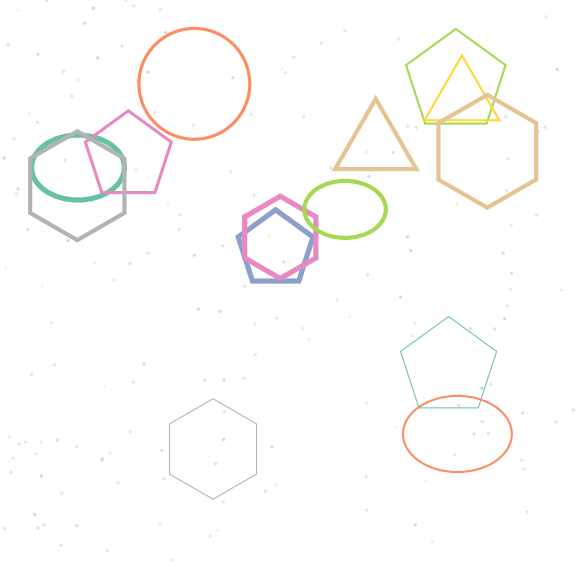[{"shape": "oval", "thickness": 2.5, "radius": 0.4, "center": [0.135, 0.709]}, {"shape": "pentagon", "thickness": 0.5, "radius": 0.44, "center": [0.777, 0.364]}, {"shape": "oval", "thickness": 1, "radius": 0.47, "center": [0.792, 0.248]}, {"shape": "circle", "thickness": 1.5, "radius": 0.48, "center": [0.337, 0.854]}, {"shape": "pentagon", "thickness": 2.5, "radius": 0.34, "center": [0.477, 0.568]}, {"shape": "pentagon", "thickness": 1.5, "radius": 0.39, "center": [0.222, 0.729]}, {"shape": "hexagon", "thickness": 2.5, "radius": 0.36, "center": [0.485, 0.588]}, {"shape": "pentagon", "thickness": 1, "radius": 0.45, "center": [0.789, 0.858]}, {"shape": "oval", "thickness": 2, "radius": 0.35, "center": [0.598, 0.637]}, {"shape": "triangle", "thickness": 1, "radius": 0.37, "center": [0.8, 0.828]}, {"shape": "hexagon", "thickness": 2, "radius": 0.49, "center": [0.844, 0.737]}, {"shape": "triangle", "thickness": 2, "radius": 0.41, "center": [0.651, 0.747]}, {"shape": "hexagon", "thickness": 2, "radius": 0.47, "center": [0.134, 0.678]}, {"shape": "hexagon", "thickness": 0.5, "radius": 0.43, "center": [0.369, 0.222]}]